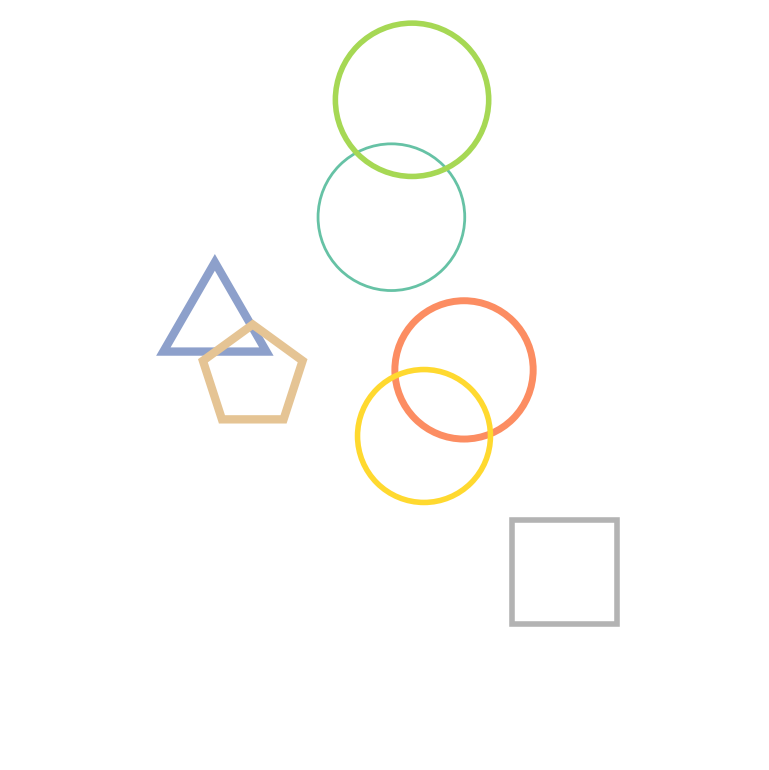[{"shape": "circle", "thickness": 1, "radius": 0.48, "center": [0.508, 0.718]}, {"shape": "circle", "thickness": 2.5, "radius": 0.45, "center": [0.603, 0.52]}, {"shape": "triangle", "thickness": 3, "radius": 0.39, "center": [0.279, 0.582]}, {"shape": "circle", "thickness": 2, "radius": 0.5, "center": [0.535, 0.87]}, {"shape": "circle", "thickness": 2, "radius": 0.43, "center": [0.551, 0.434]}, {"shape": "pentagon", "thickness": 3, "radius": 0.34, "center": [0.328, 0.51]}, {"shape": "square", "thickness": 2, "radius": 0.34, "center": [0.733, 0.257]}]